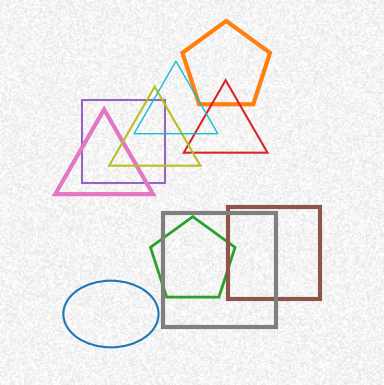[{"shape": "oval", "thickness": 1.5, "radius": 0.62, "center": [0.288, 0.184]}, {"shape": "pentagon", "thickness": 3, "radius": 0.6, "center": [0.588, 0.826]}, {"shape": "pentagon", "thickness": 2, "radius": 0.58, "center": [0.501, 0.322]}, {"shape": "triangle", "thickness": 1.5, "radius": 0.63, "center": [0.586, 0.666]}, {"shape": "square", "thickness": 1.5, "radius": 0.54, "center": [0.32, 0.633]}, {"shape": "square", "thickness": 3, "radius": 0.6, "center": [0.711, 0.342]}, {"shape": "triangle", "thickness": 3, "radius": 0.73, "center": [0.27, 0.569]}, {"shape": "square", "thickness": 3, "radius": 0.74, "center": [0.57, 0.299]}, {"shape": "triangle", "thickness": 1.5, "radius": 0.68, "center": [0.402, 0.638]}, {"shape": "triangle", "thickness": 1, "radius": 0.63, "center": [0.457, 0.716]}]